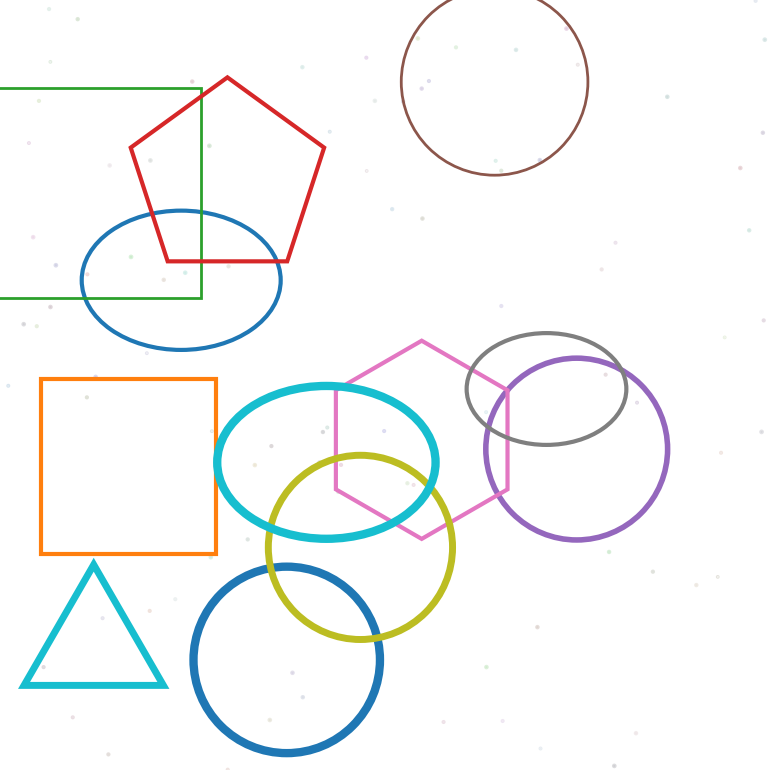[{"shape": "oval", "thickness": 1.5, "radius": 0.65, "center": [0.235, 0.636]}, {"shape": "circle", "thickness": 3, "radius": 0.61, "center": [0.372, 0.143]}, {"shape": "square", "thickness": 1.5, "radius": 0.57, "center": [0.166, 0.394]}, {"shape": "square", "thickness": 1, "radius": 0.68, "center": [0.125, 0.75]}, {"shape": "pentagon", "thickness": 1.5, "radius": 0.66, "center": [0.295, 0.767]}, {"shape": "circle", "thickness": 2, "radius": 0.59, "center": [0.749, 0.417]}, {"shape": "circle", "thickness": 1, "radius": 0.61, "center": [0.642, 0.894]}, {"shape": "hexagon", "thickness": 1.5, "radius": 0.64, "center": [0.548, 0.429]}, {"shape": "oval", "thickness": 1.5, "radius": 0.52, "center": [0.71, 0.495]}, {"shape": "circle", "thickness": 2.5, "radius": 0.6, "center": [0.468, 0.289]}, {"shape": "triangle", "thickness": 2.5, "radius": 0.52, "center": [0.122, 0.162]}, {"shape": "oval", "thickness": 3, "radius": 0.71, "center": [0.424, 0.4]}]